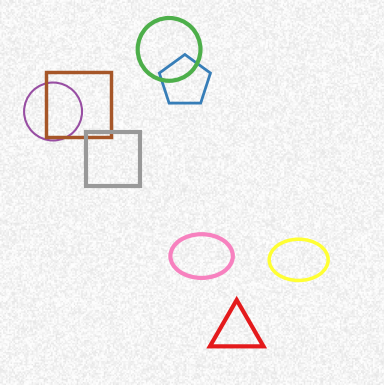[{"shape": "triangle", "thickness": 3, "radius": 0.4, "center": [0.615, 0.141]}, {"shape": "pentagon", "thickness": 2, "radius": 0.35, "center": [0.48, 0.789]}, {"shape": "circle", "thickness": 3, "radius": 0.41, "center": [0.439, 0.872]}, {"shape": "circle", "thickness": 1.5, "radius": 0.38, "center": [0.138, 0.71]}, {"shape": "oval", "thickness": 2.5, "radius": 0.38, "center": [0.776, 0.325]}, {"shape": "square", "thickness": 2.5, "radius": 0.43, "center": [0.204, 0.728]}, {"shape": "oval", "thickness": 3, "radius": 0.41, "center": [0.524, 0.335]}, {"shape": "square", "thickness": 3, "radius": 0.35, "center": [0.295, 0.588]}]